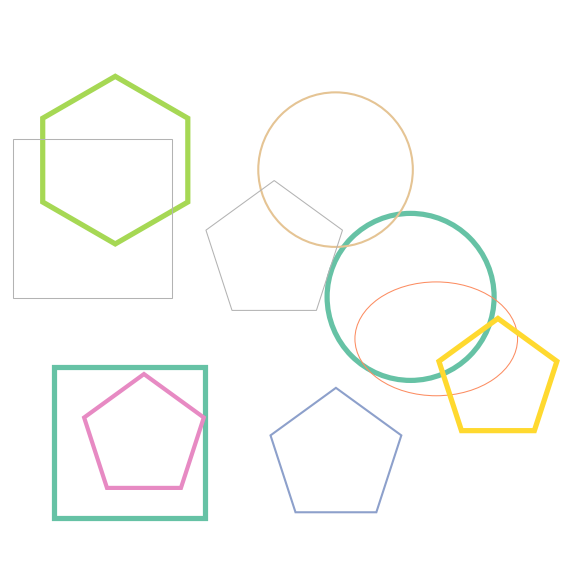[{"shape": "square", "thickness": 2.5, "radius": 0.65, "center": [0.225, 0.232]}, {"shape": "circle", "thickness": 2.5, "radius": 0.72, "center": [0.711, 0.485]}, {"shape": "oval", "thickness": 0.5, "radius": 0.7, "center": [0.755, 0.412]}, {"shape": "pentagon", "thickness": 1, "radius": 0.6, "center": [0.582, 0.208]}, {"shape": "pentagon", "thickness": 2, "radius": 0.54, "center": [0.249, 0.242]}, {"shape": "hexagon", "thickness": 2.5, "radius": 0.73, "center": [0.2, 0.722]}, {"shape": "pentagon", "thickness": 2.5, "radius": 0.54, "center": [0.862, 0.34]}, {"shape": "circle", "thickness": 1, "radius": 0.67, "center": [0.581, 0.705]}, {"shape": "pentagon", "thickness": 0.5, "radius": 0.62, "center": [0.475, 0.562]}, {"shape": "square", "thickness": 0.5, "radius": 0.69, "center": [0.161, 0.62]}]